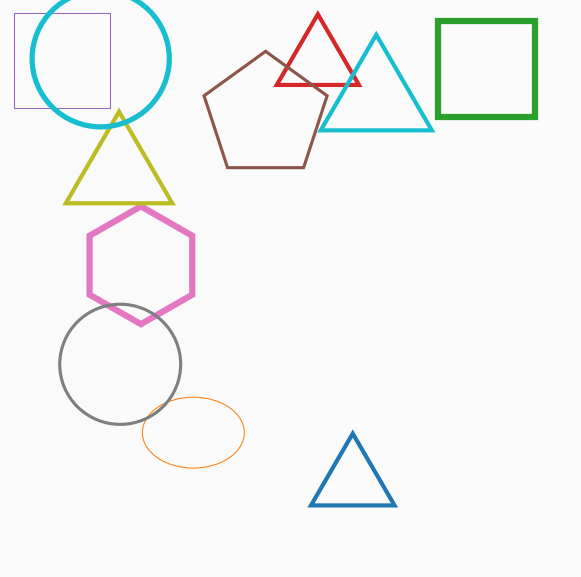[{"shape": "triangle", "thickness": 2, "radius": 0.41, "center": [0.607, 0.165]}, {"shape": "oval", "thickness": 0.5, "radius": 0.44, "center": [0.333, 0.25]}, {"shape": "square", "thickness": 3, "radius": 0.42, "center": [0.837, 0.88]}, {"shape": "triangle", "thickness": 2, "radius": 0.41, "center": [0.547, 0.893]}, {"shape": "square", "thickness": 0.5, "radius": 0.41, "center": [0.107, 0.894]}, {"shape": "pentagon", "thickness": 1.5, "radius": 0.56, "center": [0.457, 0.799]}, {"shape": "hexagon", "thickness": 3, "radius": 0.51, "center": [0.242, 0.54]}, {"shape": "circle", "thickness": 1.5, "radius": 0.52, "center": [0.207, 0.368]}, {"shape": "triangle", "thickness": 2, "radius": 0.53, "center": [0.205, 0.7]}, {"shape": "triangle", "thickness": 2, "radius": 0.55, "center": [0.647, 0.829]}, {"shape": "circle", "thickness": 2.5, "radius": 0.59, "center": [0.173, 0.897]}]